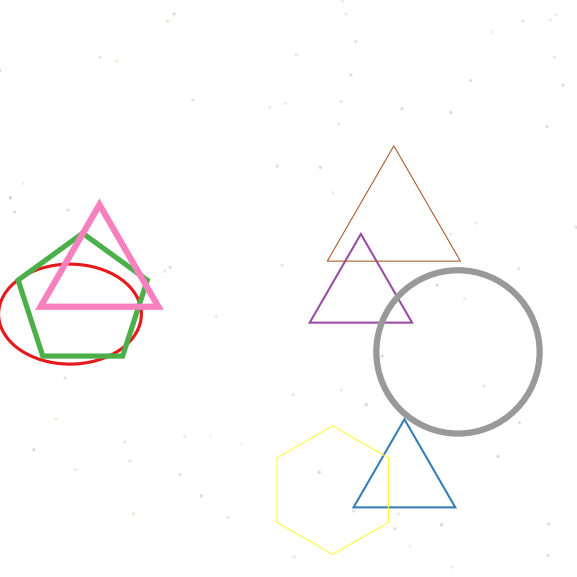[{"shape": "oval", "thickness": 1.5, "radius": 0.62, "center": [0.121, 0.455]}, {"shape": "triangle", "thickness": 1, "radius": 0.51, "center": [0.7, 0.171]}, {"shape": "pentagon", "thickness": 2.5, "radius": 0.59, "center": [0.143, 0.478]}, {"shape": "triangle", "thickness": 1, "radius": 0.51, "center": [0.625, 0.492]}, {"shape": "hexagon", "thickness": 0.5, "radius": 0.56, "center": [0.576, 0.15]}, {"shape": "triangle", "thickness": 0.5, "radius": 0.67, "center": [0.682, 0.613]}, {"shape": "triangle", "thickness": 3, "radius": 0.59, "center": [0.172, 0.527]}, {"shape": "circle", "thickness": 3, "radius": 0.71, "center": [0.793, 0.39]}]